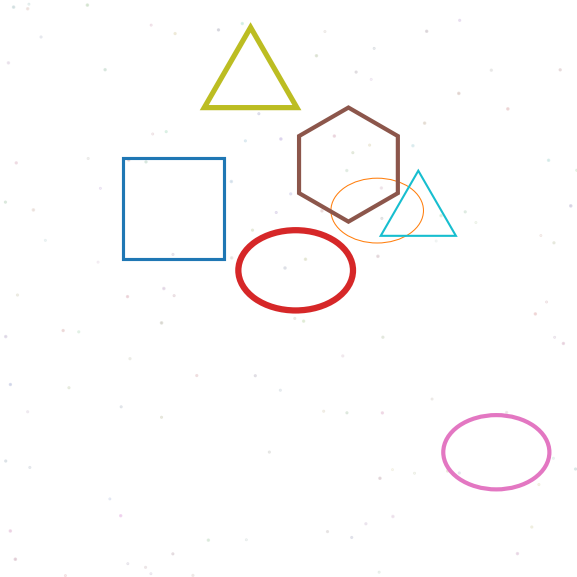[{"shape": "square", "thickness": 1.5, "radius": 0.44, "center": [0.301, 0.638]}, {"shape": "oval", "thickness": 0.5, "radius": 0.4, "center": [0.653, 0.634]}, {"shape": "oval", "thickness": 3, "radius": 0.5, "center": [0.512, 0.531]}, {"shape": "hexagon", "thickness": 2, "radius": 0.49, "center": [0.603, 0.714]}, {"shape": "oval", "thickness": 2, "radius": 0.46, "center": [0.859, 0.216]}, {"shape": "triangle", "thickness": 2.5, "radius": 0.46, "center": [0.434, 0.859]}, {"shape": "triangle", "thickness": 1, "radius": 0.38, "center": [0.724, 0.628]}]